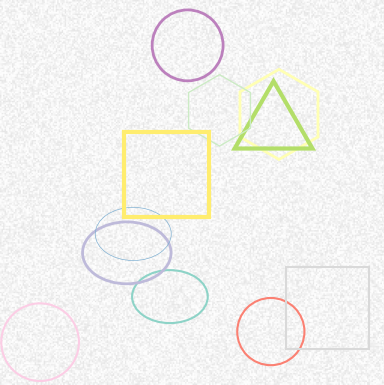[{"shape": "oval", "thickness": 1.5, "radius": 0.49, "center": [0.441, 0.23]}, {"shape": "hexagon", "thickness": 2, "radius": 0.59, "center": [0.725, 0.703]}, {"shape": "oval", "thickness": 2, "radius": 0.57, "center": [0.329, 0.343]}, {"shape": "circle", "thickness": 1.5, "radius": 0.44, "center": [0.703, 0.139]}, {"shape": "oval", "thickness": 0.5, "radius": 0.49, "center": [0.346, 0.392]}, {"shape": "triangle", "thickness": 3, "radius": 0.58, "center": [0.711, 0.673]}, {"shape": "circle", "thickness": 1.5, "radius": 0.5, "center": [0.104, 0.111]}, {"shape": "square", "thickness": 1.5, "radius": 0.54, "center": [0.851, 0.199]}, {"shape": "circle", "thickness": 2, "radius": 0.46, "center": [0.487, 0.882]}, {"shape": "hexagon", "thickness": 1, "radius": 0.46, "center": [0.57, 0.713]}, {"shape": "square", "thickness": 3, "radius": 0.55, "center": [0.432, 0.547]}]